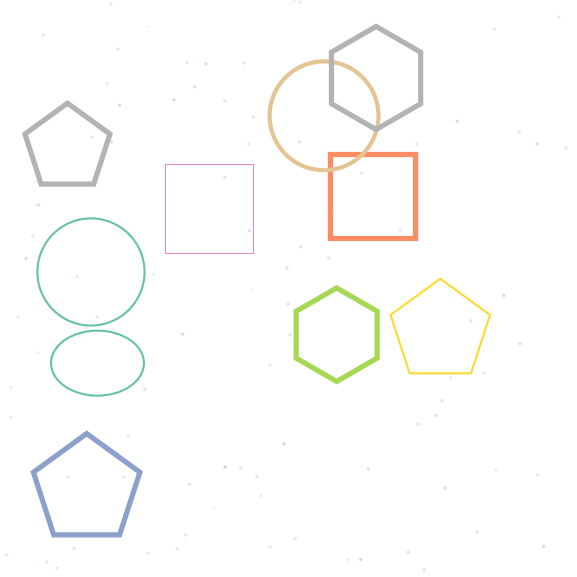[{"shape": "circle", "thickness": 1, "radius": 0.46, "center": [0.158, 0.528]}, {"shape": "oval", "thickness": 1, "radius": 0.4, "center": [0.169, 0.37]}, {"shape": "square", "thickness": 2.5, "radius": 0.37, "center": [0.645, 0.66]}, {"shape": "pentagon", "thickness": 2.5, "radius": 0.48, "center": [0.15, 0.151]}, {"shape": "square", "thickness": 0.5, "radius": 0.38, "center": [0.362, 0.638]}, {"shape": "hexagon", "thickness": 2.5, "radius": 0.4, "center": [0.583, 0.42]}, {"shape": "pentagon", "thickness": 1, "radius": 0.45, "center": [0.762, 0.426]}, {"shape": "circle", "thickness": 2, "radius": 0.47, "center": [0.561, 0.799]}, {"shape": "pentagon", "thickness": 2.5, "radius": 0.39, "center": [0.117, 0.743]}, {"shape": "hexagon", "thickness": 2.5, "radius": 0.45, "center": [0.651, 0.864]}]